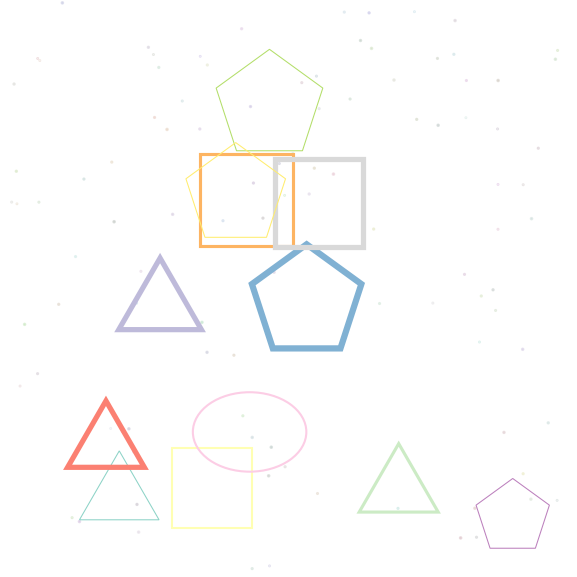[{"shape": "triangle", "thickness": 0.5, "radius": 0.4, "center": [0.207, 0.139]}, {"shape": "square", "thickness": 1, "radius": 0.35, "center": [0.367, 0.155]}, {"shape": "triangle", "thickness": 2.5, "radius": 0.41, "center": [0.277, 0.47]}, {"shape": "triangle", "thickness": 2.5, "radius": 0.38, "center": [0.183, 0.228]}, {"shape": "pentagon", "thickness": 3, "radius": 0.5, "center": [0.531, 0.476]}, {"shape": "square", "thickness": 1.5, "radius": 0.4, "center": [0.426, 0.653]}, {"shape": "pentagon", "thickness": 0.5, "radius": 0.49, "center": [0.467, 0.817]}, {"shape": "oval", "thickness": 1, "radius": 0.49, "center": [0.432, 0.251]}, {"shape": "square", "thickness": 2.5, "radius": 0.38, "center": [0.552, 0.648]}, {"shape": "pentagon", "thickness": 0.5, "radius": 0.33, "center": [0.888, 0.104]}, {"shape": "triangle", "thickness": 1.5, "radius": 0.39, "center": [0.69, 0.152]}, {"shape": "pentagon", "thickness": 0.5, "radius": 0.45, "center": [0.408, 0.662]}]